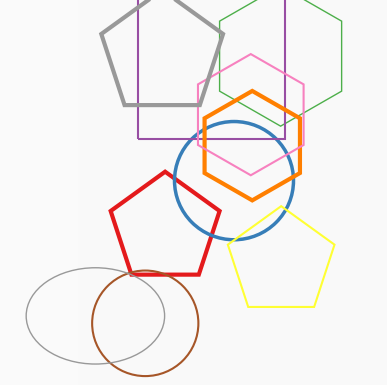[{"shape": "pentagon", "thickness": 3, "radius": 0.74, "center": [0.426, 0.406]}, {"shape": "circle", "thickness": 2.5, "radius": 0.77, "center": [0.604, 0.531]}, {"shape": "hexagon", "thickness": 1, "radius": 0.91, "center": [0.724, 0.854]}, {"shape": "square", "thickness": 1.5, "radius": 0.95, "center": [0.545, 0.83]}, {"shape": "hexagon", "thickness": 3, "radius": 0.71, "center": [0.651, 0.622]}, {"shape": "pentagon", "thickness": 1.5, "radius": 0.72, "center": [0.726, 0.32]}, {"shape": "circle", "thickness": 1.5, "radius": 0.69, "center": [0.375, 0.16]}, {"shape": "hexagon", "thickness": 1.5, "radius": 0.79, "center": [0.647, 0.702]}, {"shape": "pentagon", "thickness": 3, "radius": 0.83, "center": [0.419, 0.861]}, {"shape": "oval", "thickness": 1, "radius": 0.89, "center": [0.246, 0.179]}]